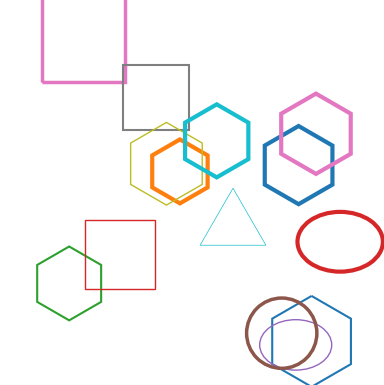[{"shape": "hexagon", "thickness": 3, "radius": 0.51, "center": [0.776, 0.571]}, {"shape": "hexagon", "thickness": 1.5, "radius": 0.59, "center": [0.809, 0.113]}, {"shape": "hexagon", "thickness": 3, "radius": 0.42, "center": [0.467, 0.555]}, {"shape": "hexagon", "thickness": 1.5, "radius": 0.48, "center": [0.18, 0.264]}, {"shape": "square", "thickness": 1, "radius": 0.45, "center": [0.311, 0.339]}, {"shape": "oval", "thickness": 3, "radius": 0.55, "center": [0.884, 0.372]}, {"shape": "oval", "thickness": 1, "radius": 0.47, "center": [0.768, 0.104]}, {"shape": "circle", "thickness": 2.5, "radius": 0.46, "center": [0.732, 0.135]}, {"shape": "square", "thickness": 2.5, "radius": 0.54, "center": [0.217, 0.896]}, {"shape": "hexagon", "thickness": 3, "radius": 0.52, "center": [0.821, 0.653]}, {"shape": "square", "thickness": 1.5, "radius": 0.42, "center": [0.405, 0.746]}, {"shape": "hexagon", "thickness": 1, "radius": 0.54, "center": [0.432, 0.575]}, {"shape": "hexagon", "thickness": 3, "radius": 0.47, "center": [0.563, 0.634]}, {"shape": "triangle", "thickness": 0.5, "radius": 0.49, "center": [0.605, 0.412]}]